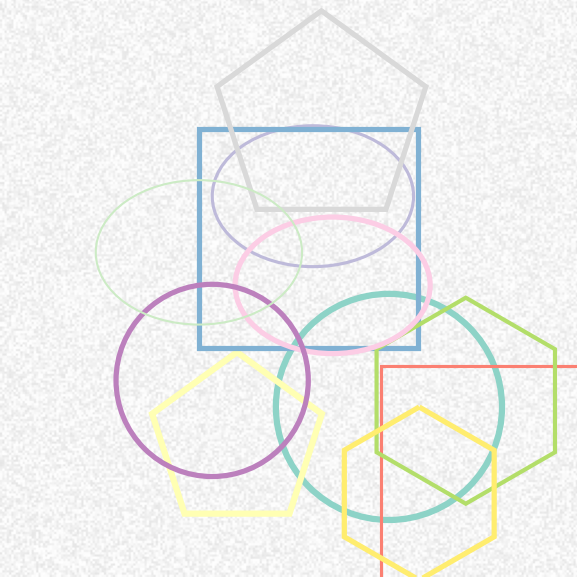[{"shape": "circle", "thickness": 3, "radius": 0.98, "center": [0.673, 0.295]}, {"shape": "pentagon", "thickness": 3, "radius": 0.77, "center": [0.41, 0.235]}, {"shape": "oval", "thickness": 1.5, "radius": 0.87, "center": [0.542, 0.659]}, {"shape": "square", "thickness": 1.5, "radius": 0.99, "center": [0.859, 0.166]}, {"shape": "square", "thickness": 2.5, "radius": 0.95, "center": [0.534, 0.586]}, {"shape": "hexagon", "thickness": 2, "radius": 0.89, "center": [0.807, 0.305]}, {"shape": "oval", "thickness": 2.5, "radius": 0.84, "center": [0.576, 0.505]}, {"shape": "pentagon", "thickness": 2.5, "radius": 0.95, "center": [0.557, 0.79]}, {"shape": "circle", "thickness": 2.5, "radius": 0.83, "center": [0.367, 0.34]}, {"shape": "oval", "thickness": 1, "radius": 0.89, "center": [0.344, 0.562]}, {"shape": "hexagon", "thickness": 2.5, "radius": 0.75, "center": [0.726, 0.145]}]